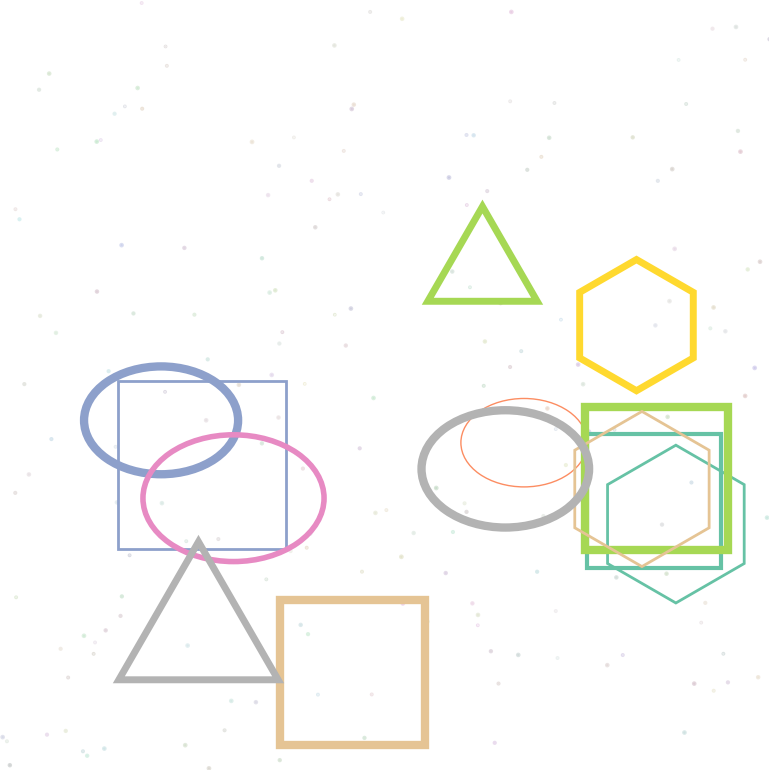[{"shape": "hexagon", "thickness": 1, "radius": 0.51, "center": [0.878, 0.319]}, {"shape": "square", "thickness": 1.5, "radius": 0.44, "center": [0.849, 0.349]}, {"shape": "oval", "thickness": 0.5, "radius": 0.41, "center": [0.681, 0.425]}, {"shape": "square", "thickness": 1, "radius": 0.55, "center": [0.263, 0.396]}, {"shape": "oval", "thickness": 3, "radius": 0.5, "center": [0.209, 0.454]}, {"shape": "oval", "thickness": 2, "radius": 0.59, "center": [0.303, 0.353]}, {"shape": "square", "thickness": 3, "radius": 0.47, "center": [0.853, 0.378]}, {"shape": "triangle", "thickness": 2.5, "radius": 0.41, "center": [0.627, 0.65]}, {"shape": "hexagon", "thickness": 2.5, "radius": 0.43, "center": [0.827, 0.578]}, {"shape": "hexagon", "thickness": 1, "radius": 0.5, "center": [0.834, 0.365]}, {"shape": "square", "thickness": 3, "radius": 0.47, "center": [0.458, 0.126]}, {"shape": "oval", "thickness": 3, "radius": 0.54, "center": [0.656, 0.391]}, {"shape": "triangle", "thickness": 2.5, "radius": 0.6, "center": [0.258, 0.177]}]